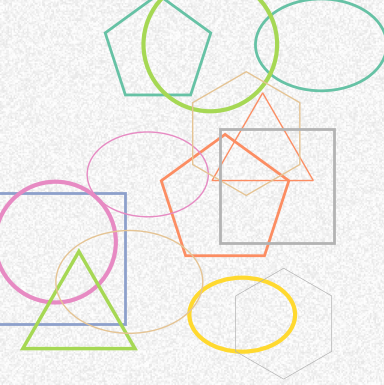[{"shape": "pentagon", "thickness": 2, "radius": 0.72, "center": [0.41, 0.87]}, {"shape": "oval", "thickness": 2, "radius": 0.85, "center": [0.834, 0.883]}, {"shape": "triangle", "thickness": 1, "radius": 0.76, "center": [0.682, 0.607]}, {"shape": "pentagon", "thickness": 2, "radius": 0.87, "center": [0.585, 0.477]}, {"shape": "square", "thickness": 2, "radius": 0.85, "center": [0.154, 0.328]}, {"shape": "oval", "thickness": 1, "radius": 0.79, "center": [0.384, 0.547]}, {"shape": "circle", "thickness": 3, "radius": 0.78, "center": [0.144, 0.371]}, {"shape": "circle", "thickness": 3, "radius": 0.87, "center": [0.546, 0.884]}, {"shape": "triangle", "thickness": 2.5, "radius": 0.84, "center": [0.205, 0.179]}, {"shape": "oval", "thickness": 3, "radius": 0.69, "center": [0.629, 0.183]}, {"shape": "oval", "thickness": 1, "radius": 0.95, "center": [0.336, 0.268]}, {"shape": "hexagon", "thickness": 1, "radius": 0.8, "center": [0.64, 0.653]}, {"shape": "square", "thickness": 2, "radius": 0.74, "center": [0.719, 0.517]}, {"shape": "hexagon", "thickness": 0.5, "radius": 0.72, "center": [0.737, 0.159]}]